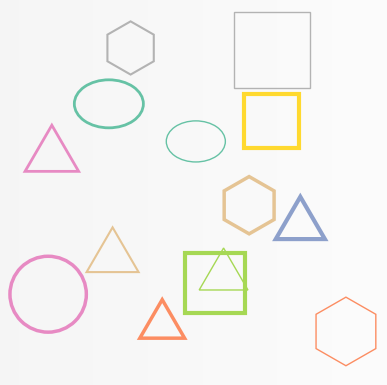[{"shape": "oval", "thickness": 2, "radius": 0.45, "center": [0.281, 0.73]}, {"shape": "oval", "thickness": 1, "radius": 0.38, "center": [0.505, 0.633]}, {"shape": "hexagon", "thickness": 1, "radius": 0.45, "center": [0.893, 0.139]}, {"shape": "triangle", "thickness": 2.5, "radius": 0.33, "center": [0.419, 0.155]}, {"shape": "triangle", "thickness": 3, "radius": 0.37, "center": [0.775, 0.416]}, {"shape": "triangle", "thickness": 2, "radius": 0.4, "center": [0.134, 0.595]}, {"shape": "circle", "thickness": 2.5, "radius": 0.49, "center": [0.124, 0.236]}, {"shape": "triangle", "thickness": 1, "radius": 0.36, "center": [0.577, 0.283]}, {"shape": "square", "thickness": 3, "radius": 0.39, "center": [0.554, 0.265]}, {"shape": "square", "thickness": 3, "radius": 0.36, "center": [0.701, 0.686]}, {"shape": "hexagon", "thickness": 2.5, "radius": 0.37, "center": [0.643, 0.467]}, {"shape": "triangle", "thickness": 1.5, "radius": 0.39, "center": [0.291, 0.332]}, {"shape": "square", "thickness": 1, "radius": 0.49, "center": [0.702, 0.871]}, {"shape": "hexagon", "thickness": 1.5, "radius": 0.35, "center": [0.337, 0.875]}]